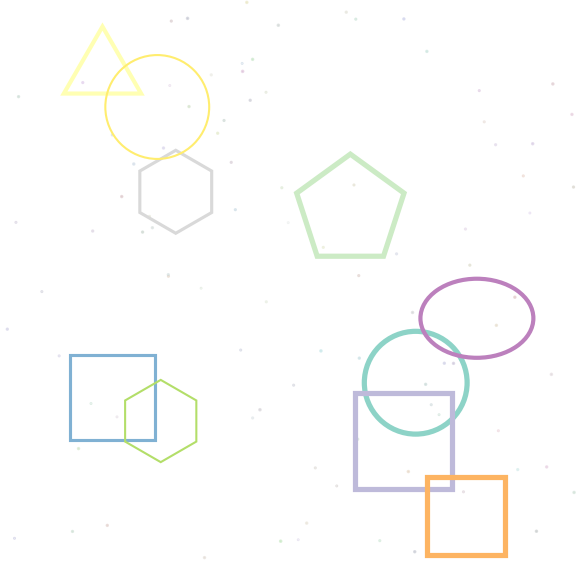[{"shape": "circle", "thickness": 2.5, "radius": 0.45, "center": [0.72, 0.336]}, {"shape": "triangle", "thickness": 2, "radius": 0.39, "center": [0.177, 0.876]}, {"shape": "square", "thickness": 2.5, "radius": 0.42, "center": [0.699, 0.235]}, {"shape": "square", "thickness": 1.5, "radius": 0.37, "center": [0.196, 0.31]}, {"shape": "square", "thickness": 2.5, "radius": 0.34, "center": [0.807, 0.106]}, {"shape": "hexagon", "thickness": 1, "radius": 0.36, "center": [0.278, 0.27]}, {"shape": "hexagon", "thickness": 1.5, "radius": 0.36, "center": [0.304, 0.667]}, {"shape": "oval", "thickness": 2, "radius": 0.49, "center": [0.826, 0.448]}, {"shape": "pentagon", "thickness": 2.5, "radius": 0.49, "center": [0.607, 0.635]}, {"shape": "circle", "thickness": 1, "radius": 0.45, "center": [0.272, 0.814]}]